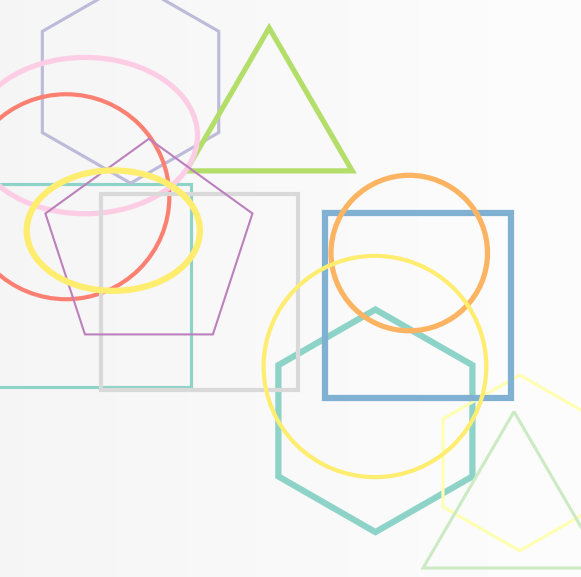[{"shape": "square", "thickness": 1.5, "radius": 0.88, "center": [0.153, 0.505]}, {"shape": "hexagon", "thickness": 3, "radius": 0.96, "center": [0.646, 0.27]}, {"shape": "hexagon", "thickness": 1.5, "radius": 0.76, "center": [0.894, 0.198]}, {"shape": "hexagon", "thickness": 1.5, "radius": 0.88, "center": [0.225, 0.857]}, {"shape": "circle", "thickness": 2, "radius": 0.89, "center": [0.114, 0.658]}, {"shape": "square", "thickness": 3, "radius": 0.8, "center": [0.719, 0.47]}, {"shape": "circle", "thickness": 2.5, "radius": 0.67, "center": [0.704, 0.561]}, {"shape": "triangle", "thickness": 2.5, "radius": 0.83, "center": [0.463, 0.786]}, {"shape": "oval", "thickness": 2.5, "radius": 0.97, "center": [0.147, 0.764]}, {"shape": "square", "thickness": 2, "radius": 0.85, "center": [0.343, 0.494]}, {"shape": "pentagon", "thickness": 1, "radius": 0.94, "center": [0.256, 0.572]}, {"shape": "triangle", "thickness": 1.5, "radius": 0.9, "center": [0.884, 0.106]}, {"shape": "circle", "thickness": 2, "radius": 0.96, "center": [0.645, 0.365]}, {"shape": "oval", "thickness": 3, "radius": 0.74, "center": [0.195, 0.6]}]